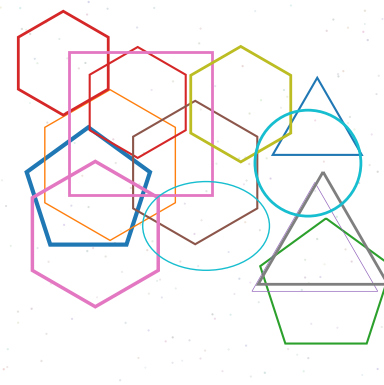[{"shape": "pentagon", "thickness": 3, "radius": 0.84, "center": [0.229, 0.501]}, {"shape": "triangle", "thickness": 1.5, "radius": 0.67, "center": [0.824, 0.664]}, {"shape": "hexagon", "thickness": 1, "radius": 0.98, "center": [0.286, 0.571]}, {"shape": "pentagon", "thickness": 1.5, "radius": 0.9, "center": [0.847, 0.253]}, {"shape": "hexagon", "thickness": 2, "radius": 0.67, "center": [0.164, 0.836]}, {"shape": "hexagon", "thickness": 1.5, "radius": 0.72, "center": [0.358, 0.734]}, {"shape": "triangle", "thickness": 0.5, "radius": 0.94, "center": [0.818, 0.338]}, {"shape": "hexagon", "thickness": 1.5, "radius": 0.93, "center": [0.507, 0.552]}, {"shape": "hexagon", "thickness": 2.5, "radius": 0.94, "center": [0.248, 0.392]}, {"shape": "square", "thickness": 2, "radius": 0.93, "center": [0.364, 0.68]}, {"shape": "triangle", "thickness": 2, "radius": 0.97, "center": [0.839, 0.359]}, {"shape": "hexagon", "thickness": 2, "radius": 0.75, "center": [0.625, 0.729]}, {"shape": "circle", "thickness": 2, "radius": 0.69, "center": [0.8, 0.576]}, {"shape": "oval", "thickness": 1, "radius": 0.82, "center": [0.535, 0.413]}]